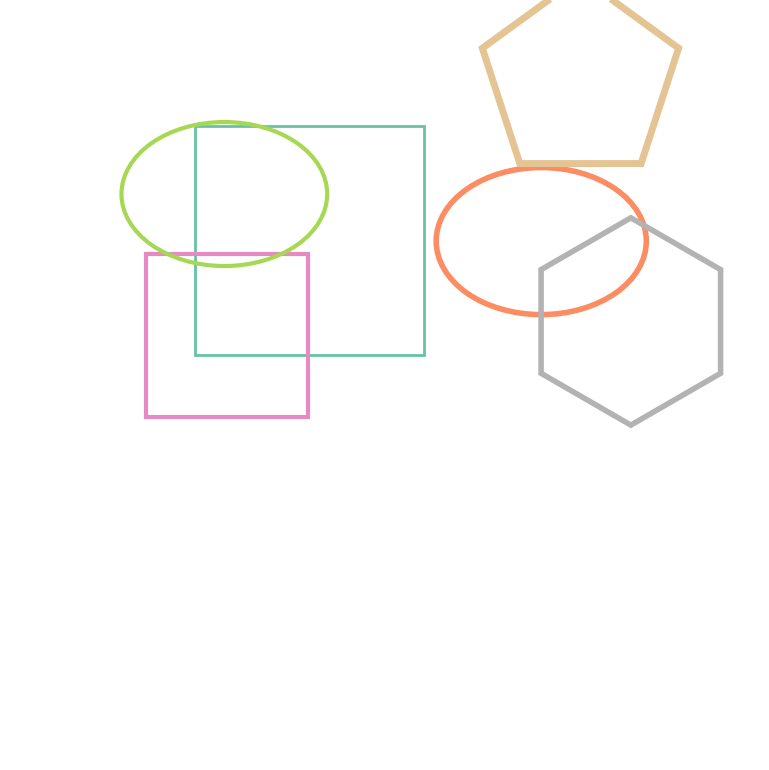[{"shape": "square", "thickness": 1, "radius": 0.74, "center": [0.402, 0.688]}, {"shape": "oval", "thickness": 2, "radius": 0.68, "center": [0.703, 0.687]}, {"shape": "square", "thickness": 1.5, "radius": 0.53, "center": [0.295, 0.564]}, {"shape": "oval", "thickness": 1.5, "radius": 0.67, "center": [0.291, 0.748]}, {"shape": "pentagon", "thickness": 2.5, "radius": 0.67, "center": [0.754, 0.896]}, {"shape": "hexagon", "thickness": 2, "radius": 0.67, "center": [0.819, 0.583]}]